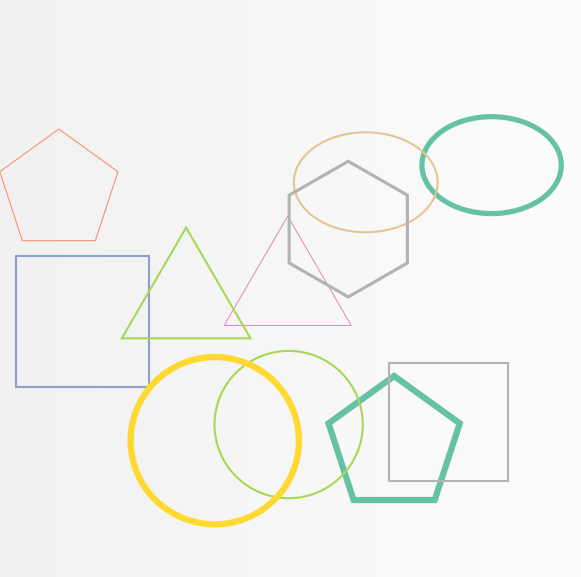[{"shape": "oval", "thickness": 2.5, "radius": 0.6, "center": [0.846, 0.713]}, {"shape": "pentagon", "thickness": 3, "radius": 0.59, "center": [0.678, 0.229]}, {"shape": "pentagon", "thickness": 0.5, "radius": 0.53, "center": [0.101, 0.669]}, {"shape": "square", "thickness": 1, "radius": 0.57, "center": [0.142, 0.442]}, {"shape": "triangle", "thickness": 0.5, "radius": 0.63, "center": [0.495, 0.499]}, {"shape": "triangle", "thickness": 1, "radius": 0.64, "center": [0.32, 0.477]}, {"shape": "circle", "thickness": 1, "radius": 0.64, "center": [0.497, 0.264]}, {"shape": "circle", "thickness": 3, "radius": 0.72, "center": [0.369, 0.236]}, {"shape": "oval", "thickness": 1, "radius": 0.62, "center": [0.629, 0.684]}, {"shape": "hexagon", "thickness": 1.5, "radius": 0.59, "center": [0.599, 0.602]}, {"shape": "square", "thickness": 1, "radius": 0.51, "center": [0.772, 0.268]}]